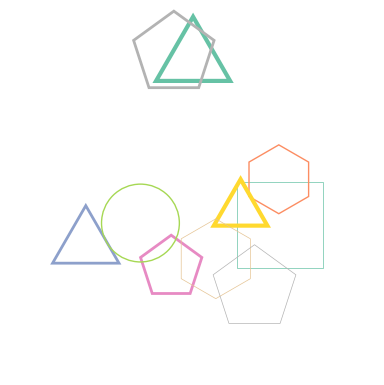[{"shape": "square", "thickness": 0.5, "radius": 0.56, "center": [0.727, 0.416]}, {"shape": "triangle", "thickness": 3, "radius": 0.56, "center": [0.502, 0.845]}, {"shape": "hexagon", "thickness": 1, "radius": 0.45, "center": [0.724, 0.534]}, {"shape": "triangle", "thickness": 2, "radius": 0.5, "center": [0.223, 0.366]}, {"shape": "pentagon", "thickness": 2, "radius": 0.42, "center": [0.445, 0.305]}, {"shape": "circle", "thickness": 1, "radius": 0.51, "center": [0.365, 0.421]}, {"shape": "triangle", "thickness": 3, "radius": 0.4, "center": [0.625, 0.454]}, {"shape": "hexagon", "thickness": 0.5, "radius": 0.52, "center": [0.56, 0.328]}, {"shape": "pentagon", "thickness": 0.5, "radius": 0.57, "center": [0.661, 0.251]}, {"shape": "pentagon", "thickness": 2, "radius": 0.55, "center": [0.452, 0.861]}]